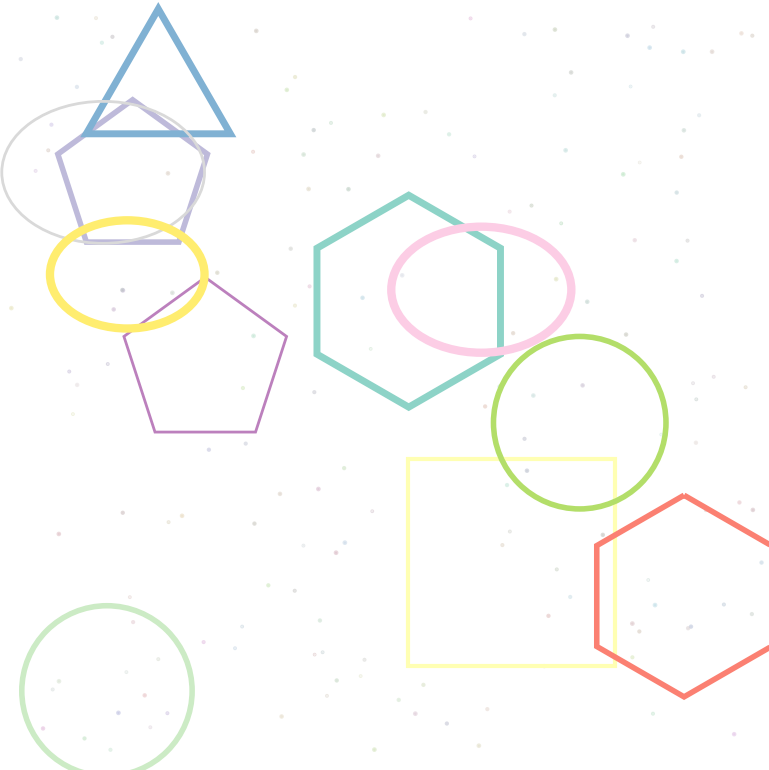[{"shape": "hexagon", "thickness": 2.5, "radius": 0.69, "center": [0.531, 0.609]}, {"shape": "square", "thickness": 1.5, "radius": 0.67, "center": [0.664, 0.27]}, {"shape": "pentagon", "thickness": 2, "radius": 0.51, "center": [0.172, 0.768]}, {"shape": "hexagon", "thickness": 2, "radius": 0.65, "center": [0.888, 0.226]}, {"shape": "triangle", "thickness": 2.5, "radius": 0.54, "center": [0.206, 0.88]}, {"shape": "circle", "thickness": 2, "radius": 0.56, "center": [0.753, 0.451]}, {"shape": "oval", "thickness": 3, "radius": 0.58, "center": [0.625, 0.624]}, {"shape": "oval", "thickness": 1, "radius": 0.66, "center": [0.134, 0.776]}, {"shape": "pentagon", "thickness": 1, "radius": 0.56, "center": [0.267, 0.529]}, {"shape": "circle", "thickness": 2, "radius": 0.55, "center": [0.139, 0.103]}, {"shape": "oval", "thickness": 3, "radius": 0.5, "center": [0.165, 0.644]}]